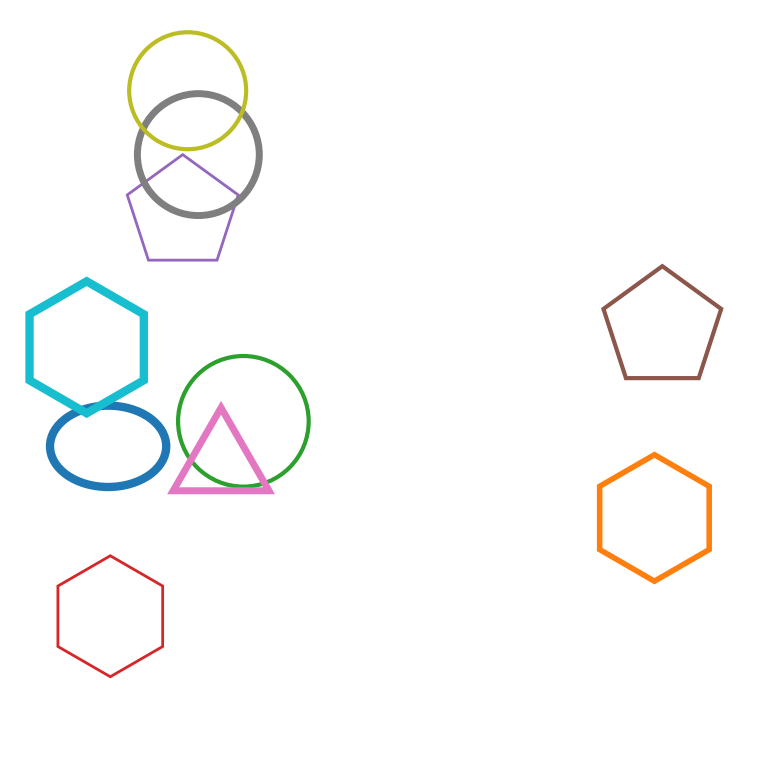[{"shape": "oval", "thickness": 3, "radius": 0.38, "center": [0.14, 0.42]}, {"shape": "hexagon", "thickness": 2, "radius": 0.41, "center": [0.85, 0.327]}, {"shape": "circle", "thickness": 1.5, "radius": 0.42, "center": [0.316, 0.453]}, {"shape": "hexagon", "thickness": 1, "radius": 0.39, "center": [0.143, 0.2]}, {"shape": "pentagon", "thickness": 1, "radius": 0.38, "center": [0.237, 0.723]}, {"shape": "pentagon", "thickness": 1.5, "radius": 0.4, "center": [0.86, 0.574]}, {"shape": "triangle", "thickness": 2.5, "radius": 0.36, "center": [0.287, 0.399]}, {"shape": "circle", "thickness": 2.5, "radius": 0.4, "center": [0.258, 0.799]}, {"shape": "circle", "thickness": 1.5, "radius": 0.38, "center": [0.244, 0.882]}, {"shape": "hexagon", "thickness": 3, "radius": 0.43, "center": [0.113, 0.549]}]